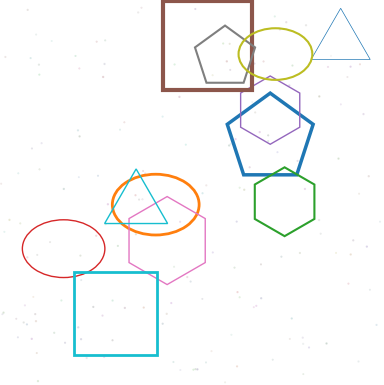[{"shape": "triangle", "thickness": 0.5, "radius": 0.44, "center": [0.885, 0.89]}, {"shape": "pentagon", "thickness": 2.5, "radius": 0.59, "center": [0.702, 0.641]}, {"shape": "oval", "thickness": 2, "radius": 0.56, "center": [0.405, 0.469]}, {"shape": "hexagon", "thickness": 1.5, "radius": 0.45, "center": [0.739, 0.476]}, {"shape": "oval", "thickness": 1, "radius": 0.54, "center": [0.165, 0.354]}, {"shape": "hexagon", "thickness": 1, "radius": 0.44, "center": [0.702, 0.714]}, {"shape": "square", "thickness": 3, "radius": 0.58, "center": [0.54, 0.882]}, {"shape": "hexagon", "thickness": 1, "radius": 0.57, "center": [0.434, 0.375]}, {"shape": "pentagon", "thickness": 1.5, "radius": 0.41, "center": [0.584, 0.851]}, {"shape": "oval", "thickness": 1.5, "radius": 0.48, "center": [0.715, 0.86]}, {"shape": "square", "thickness": 2, "radius": 0.54, "center": [0.301, 0.186]}, {"shape": "triangle", "thickness": 1, "radius": 0.47, "center": [0.354, 0.467]}]